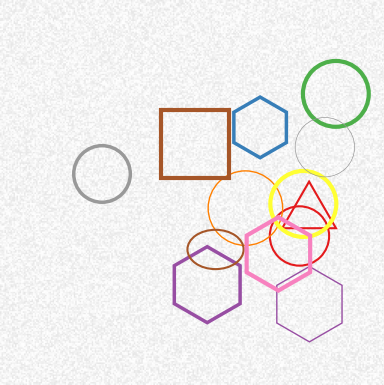[{"shape": "circle", "thickness": 1.5, "radius": 0.39, "center": [0.778, 0.387]}, {"shape": "triangle", "thickness": 1.5, "radius": 0.4, "center": [0.803, 0.448]}, {"shape": "hexagon", "thickness": 2.5, "radius": 0.39, "center": [0.676, 0.669]}, {"shape": "circle", "thickness": 3, "radius": 0.43, "center": [0.872, 0.756]}, {"shape": "hexagon", "thickness": 2.5, "radius": 0.49, "center": [0.538, 0.261]}, {"shape": "hexagon", "thickness": 1, "radius": 0.49, "center": [0.804, 0.21]}, {"shape": "circle", "thickness": 1, "radius": 0.48, "center": [0.637, 0.459]}, {"shape": "circle", "thickness": 3, "radius": 0.43, "center": [0.788, 0.47]}, {"shape": "oval", "thickness": 1.5, "radius": 0.36, "center": [0.56, 0.352]}, {"shape": "square", "thickness": 3, "radius": 0.44, "center": [0.506, 0.626]}, {"shape": "hexagon", "thickness": 3, "radius": 0.48, "center": [0.723, 0.34]}, {"shape": "circle", "thickness": 0.5, "radius": 0.39, "center": [0.844, 0.618]}, {"shape": "circle", "thickness": 2.5, "radius": 0.37, "center": [0.265, 0.548]}]